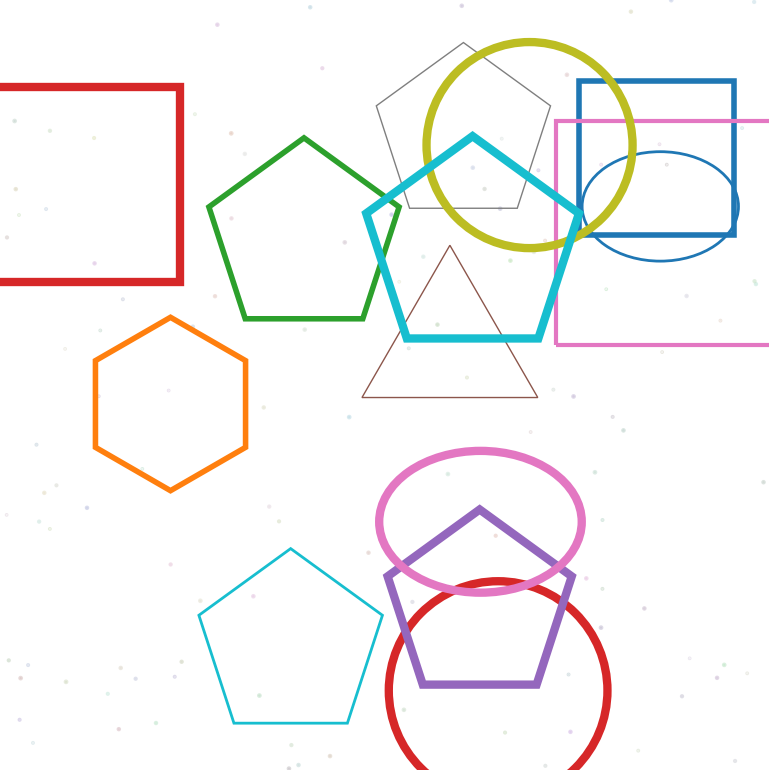[{"shape": "oval", "thickness": 1, "radius": 0.51, "center": [0.858, 0.732]}, {"shape": "square", "thickness": 2, "radius": 0.5, "center": [0.853, 0.795]}, {"shape": "hexagon", "thickness": 2, "radius": 0.56, "center": [0.221, 0.475]}, {"shape": "pentagon", "thickness": 2, "radius": 0.65, "center": [0.395, 0.691]}, {"shape": "circle", "thickness": 3, "radius": 0.71, "center": [0.647, 0.103]}, {"shape": "square", "thickness": 3, "radius": 0.63, "center": [0.107, 0.761]}, {"shape": "pentagon", "thickness": 3, "radius": 0.63, "center": [0.623, 0.213]}, {"shape": "triangle", "thickness": 0.5, "radius": 0.66, "center": [0.584, 0.55]}, {"shape": "oval", "thickness": 3, "radius": 0.66, "center": [0.624, 0.322]}, {"shape": "square", "thickness": 1.5, "radius": 0.73, "center": [0.867, 0.697]}, {"shape": "pentagon", "thickness": 0.5, "radius": 0.59, "center": [0.602, 0.826]}, {"shape": "circle", "thickness": 3, "radius": 0.67, "center": [0.688, 0.812]}, {"shape": "pentagon", "thickness": 3, "radius": 0.73, "center": [0.614, 0.678]}, {"shape": "pentagon", "thickness": 1, "radius": 0.63, "center": [0.377, 0.162]}]